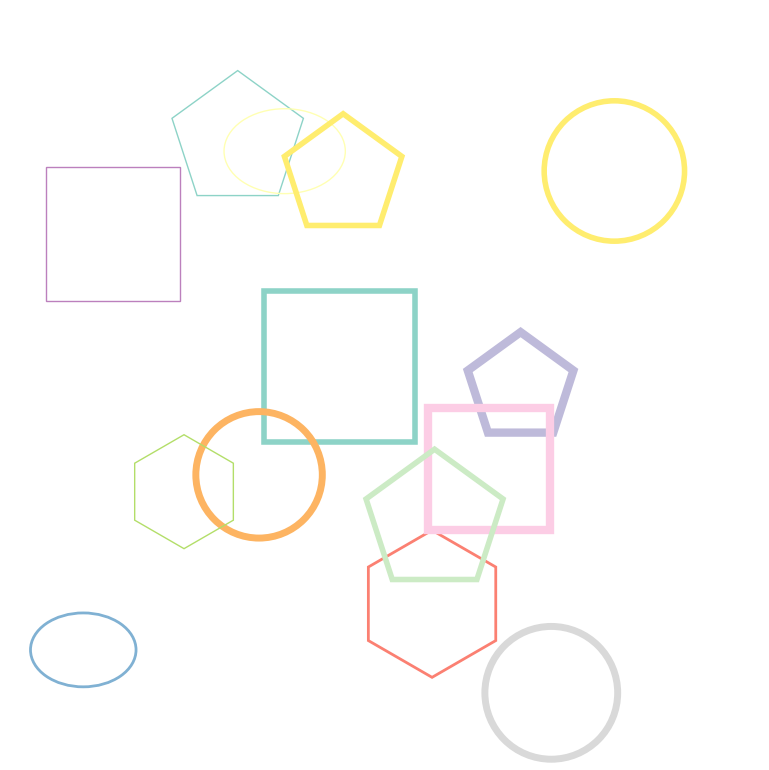[{"shape": "pentagon", "thickness": 0.5, "radius": 0.45, "center": [0.309, 0.819]}, {"shape": "square", "thickness": 2, "radius": 0.49, "center": [0.441, 0.524]}, {"shape": "oval", "thickness": 0.5, "radius": 0.39, "center": [0.37, 0.804]}, {"shape": "pentagon", "thickness": 3, "radius": 0.36, "center": [0.676, 0.497]}, {"shape": "hexagon", "thickness": 1, "radius": 0.48, "center": [0.561, 0.216]}, {"shape": "oval", "thickness": 1, "radius": 0.34, "center": [0.108, 0.156]}, {"shape": "circle", "thickness": 2.5, "radius": 0.41, "center": [0.336, 0.383]}, {"shape": "hexagon", "thickness": 0.5, "radius": 0.37, "center": [0.239, 0.361]}, {"shape": "square", "thickness": 3, "radius": 0.4, "center": [0.635, 0.391]}, {"shape": "circle", "thickness": 2.5, "radius": 0.43, "center": [0.716, 0.1]}, {"shape": "square", "thickness": 0.5, "radius": 0.44, "center": [0.146, 0.696]}, {"shape": "pentagon", "thickness": 2, "radius": 0.47, "center": [0.564, 0.323]}, {"shape": "pentagon", "thickness": 2, "radius": 0.4, "center": [0.446, 0.772]}, {"shape": "circle", "thickness": 2, "radius": 0.46, "center": [0.798, 0.778]}]